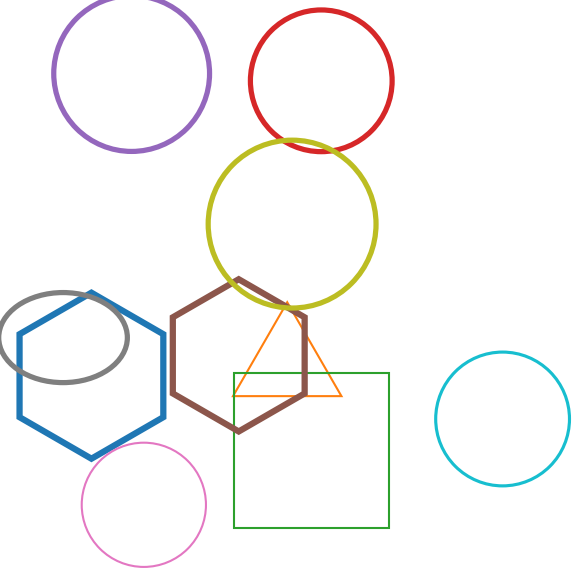[{"shape": "hexagon", "thickness": 3, "radius": 0.72, "center": [0.158, 0.349]}, {"shape": "triangle", "thickness": 1, "radius": 0.54, "center": [0.497, 0.367]}, {"shape": "square", "thickness": 1, "radius": 0.67, "center": [0.539, 0.219]}, {"shape": "circle", "thickness": 2.5, "radius": 0.61, "center": [0.556, 0.859]}, {"shape": "circle", "thickness": 2.5, "radius": 0.67, "center": [0.228, 0.872]}, {"shape": "hexagon", "thickness": 3, "radius": 0.66, "center": [0.413, 0.384]}, {"shape": "circle", "thickness": 1, "radius": 0.54, "center": [0.249, 0.125]}, {"shape": "oval", "thickness": 2.5, "radius": 0.56, "center": [0.109, 0.415]}, {"shape": "circle", "thickness": 2.5, "radius": 0.73, "center": [0.506, 0.611]}, {"shape": "circle", "thickness": 1.5, "radius": 0.58, "center": [0.87, 0.274]}]